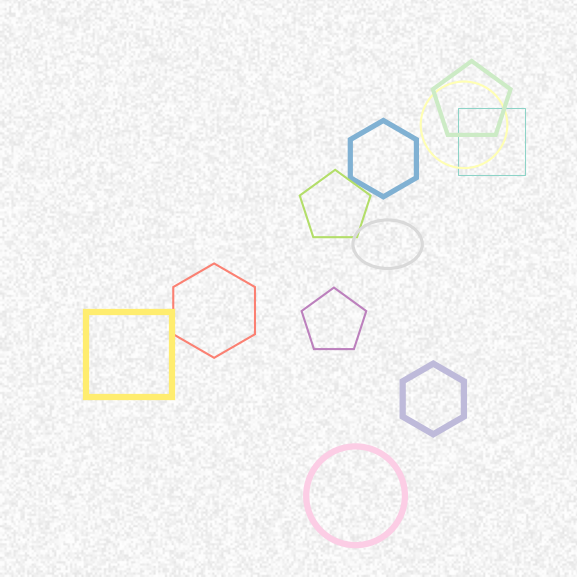[{"shape": "square", "thickness": 0.5, "radius": 0.29, "center": [0.851, 0.754]}, {"shape": "circle", "thickness": 1, "radius": 0.37, "center": [0.804, 0.783]}, {"shape": "hexagon", "thickness": 3, "radius": 0.31, "center": [0.75, 0.308]}, {"shape": "hexagon", "thickness": 1, "radius": 0.41, "center": [0.371, 0.461]}, {"shape": "hexagon", "thickness": 2.5, "radius": 0.33, "center": [0.664, 0.724]}, {"shape": "pentagon", "thickness": 1, "radius": 0.32, "center": [0.58, 0.641]}, {"shape": "circle", "thickness": 3, "radius": 0.43, "center": [0.616, 0.141]}, {"shape": "oval", "thickness": 1.5, "radius": 0.3, "center": [0.671, 0.576]}, {"shape": "pentagon", "thickness": 1, "radius": 0.29, "center": [0.578, 0.442]}, {"shape": "pentagon", "thickness": 2, "radius": 0.35, "center": [0.817, 0.823]}, {"shape": "square", "thickness": 3, "radius": 0.37, "center": [0.223, 0.385]}]